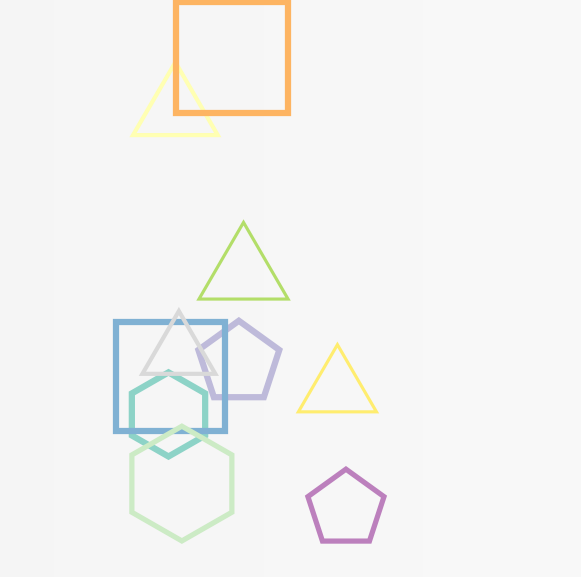[{"shape": "hexagon", "thickness": 3, "radius": 0.36, "center": [0.29, 0.281]}, {"shape": "triangle", "thickness": 2, "radius": 0.42, "center": [0.302, 0.807]}, {"shape": "pentagon", "thickness": 3, "radius": 0.37, "center": [0.411, 0.371]}, {"shape": "square", "thickness": 3, "radius": 0.47, "center": [0.294, 0.347]}, {"shape": "square", "thickness": 3, "radius": 0.48, "center": [0.399, 0.9]}, {"shape": "triangle", "thickness": 1.5, "radius": 0.44, "center": [0.419, 0.526]}, {"shape": "triangle", "thickness": 2, "radius": 0.36, "center": [0.308, 0.388]}, {"shape": "pentagon", "thickness": 2.5, "radius": 0.34, "center": [0.595, 0.118]}, {"shape": "hexagon", "thickness": 2.5, "radius": 0.5, "center": [0.313, 0.162]}, {"shape": "triangle", "thickness": 1.5, "radius": 0.39, "center": [0.581, 0.325]}]